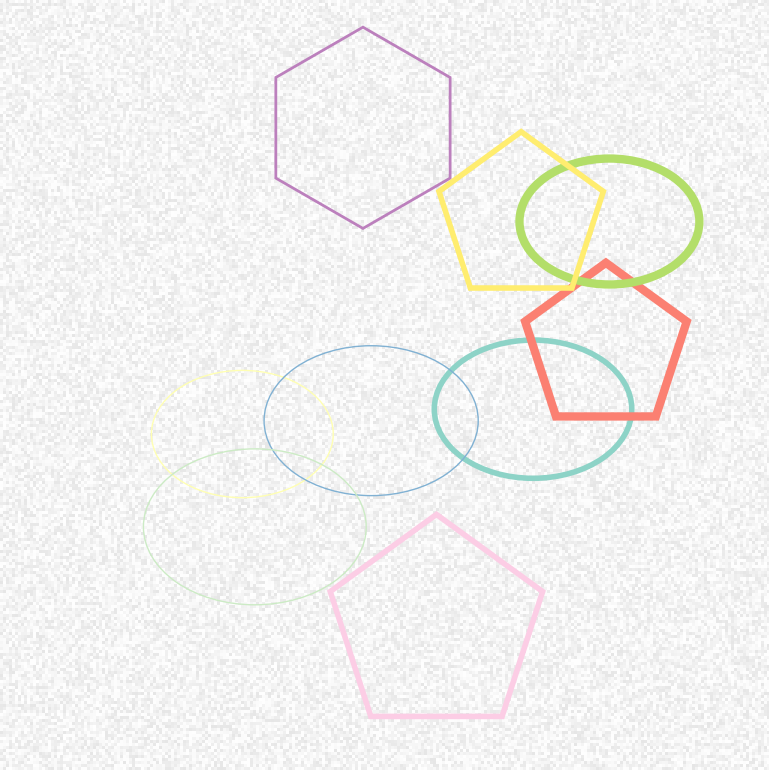[{"shape": "oval", "thickness": 2, "radius": 0.64, "center": [0.692, 0.469]}, {"shape": "oval", "thickness": 0.5, "radius": 0.59, "center": [0.315, 0.436]}, {"shape": "pentagon", "thickness": 3, "radius": 0.55, "center": [0.787, 0.548]}, {"shape": "oval", "thickness": 0.5, "radius": 0.7, "center": [0.482, 0.454]}, {"shape": "oval", "thickness": 3, "radius": 0.58, "center": [0.791, 0.712]}, {"shape": "pentagon", "thickness": 2, "radius": 0.73, "center": [0.567, 0.187]}, {"shape": "hexagon", "thickness": 1, "radius": 0.65, "center": [0.471, 0.834]}, {"shape": "oval", "thickness": 0.5, "radius": 0.72, "center": [0.331, 0.316]}, {"shape": "pentagon", "thickness": 2, "radius": 0.56, "center": [0.677, 0.717]}]